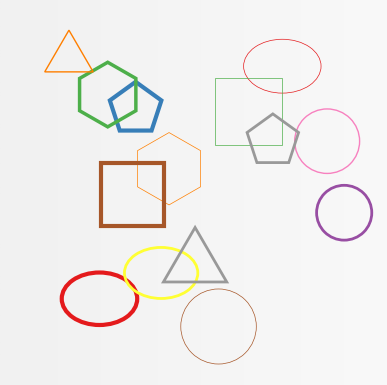[{"shape": "oval", "thickness": 0.5, "radius": 0.5, "center": [0.729, 0.828]}, {"shape": "oval", "thickness": 3, "radius": 0.49, "center": [0.257, 0.224]}, {"shape": "pentagon", "thickness": 3, "radius": 0.35, "center": [0.35, 0.717]}, {"shape": "square", "thickness": 0.5, "radius": 0.43, "center": [0.642, 0.71]}, {"shape": "hexagon", "thickness": 2.5, "radius": 0.42, "center": [0.278, 0.754]}, {"shape": "circle", "thickness": 2, "radius": 0.36, "center": [0.888, 0.447]}, {"shape": "triangle", "thickness": 1, "radius": 0.36, "center": [0.178, 0.849]}, {"shape": "hexagon", "thickness": 0.5, "radius": 0.47, "center": [0.436, 0.562]}, {"shape": "oval", "thickness": 2, "radius": 0.47, "center": [0.416, 0.291]}, {"shape": "circle", "thickness": 0.5, "radius": 0.49, "center": [0.564, 0.152]}, {"shape": "square", "thickness": 3, "radius": 0.41, "center": [0.341, 0.495]}, {"shape": "circle", "thickness": 1, "radius": 0.42, "center": [0.844, 0.633]}, {"shape": "pentagon", "thickness": 2, "radius": 0.35, "center": [0.704, 0.634]}, {"shape": "triangle", "thickness": 2, "radius": 0.47, "center": [0.503, 0.315]}]